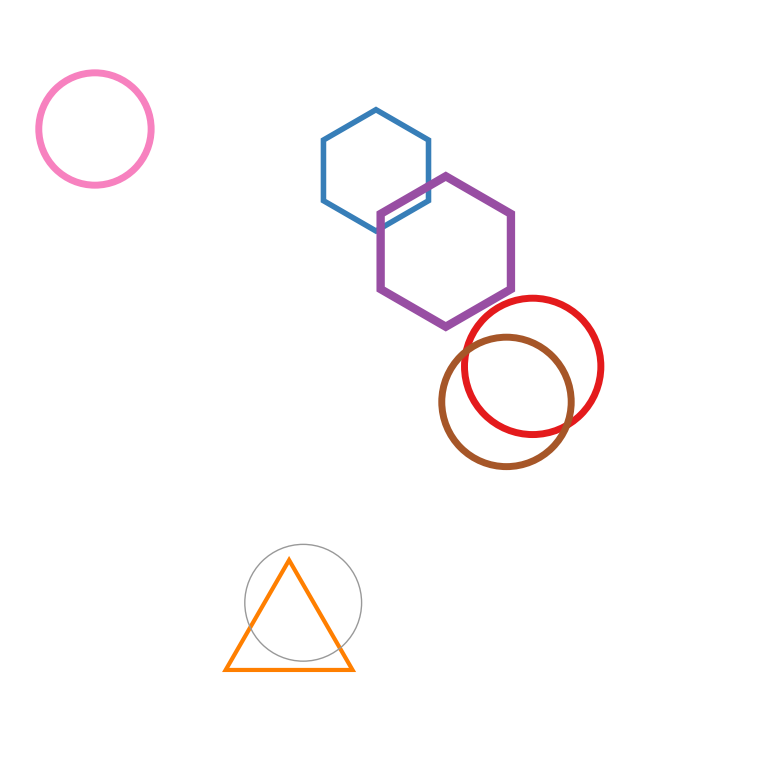[{"shape": "circle", "thickness": 2.5, "radius": 0.44, "center": [0.692, 0.524]}, {"shape": "hexagon", "thickness": 2, "radius": 0.39, "center": [0.488, 0.779]}, {"shape": "hexagon", "thickness": 3, "radius": 0.49, "center": [0.579, 0.673]}, {"shape": "triangle", "thickness": 1.5, "radius": 0.48, "center": [0.375, 0.177]}, {"shape": "circle", "thickness": 2.5, "radius": 0.42, "center": [0.658, 0.478]}, {"shape": "circle", "thickness": 2.5, "radius": 0.36, "center": [0.123, 0.832]}, {"shape": "circle", "thickness": 0.5, "radius": 0.38, "center": [0.394, 0.217]}]